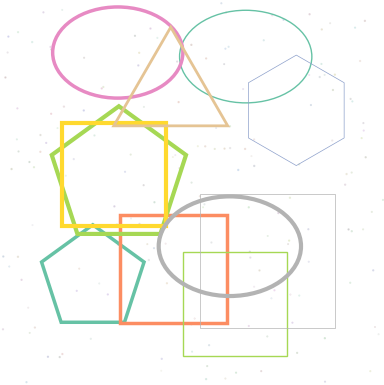[{"shape": "oval", "thickness": 1, "radius": 0.86, "center": [0.638, 0.853]}, {"shape": "pentagon", "thickness": 2.5, "radius": 0.7, "center": [0.241, 0.276]}, {"shape": "square", "thickness": 2.5, "radius": 0.7, "center": [0.45, 0.301]}, {"shape": "hexagon", "thickness": 0.5, "radius": 0.72, "center": [0.77, 0.713]}, {"shape": "oval", "thickness": 2.5, "radius": 0.85, "center": [0.306, 0.864]}, {"shape": "square", "thickness": 1, "radius": 0.68, "center": [0.61, 0.211]}, {"shape": "pentagon", "thickness": 3, "radius": 0.92, "center": [0.309, 0.541]}, {"shape": "square", "thickness": 3, "radius": 0.67, "center": [0.296, 0.547]}, {"shape": "triangle", "thickness": 2, "radius": 0.85, "center": [0.444, 0.759]}, {"shape": "square", "thickness": 0.5, "radius": 0.87, "center": [0.695, 0.323]}, {"shape": "oval", "thickness": 3, "radius": 0.92, "center": [0.597, 0.36]}]